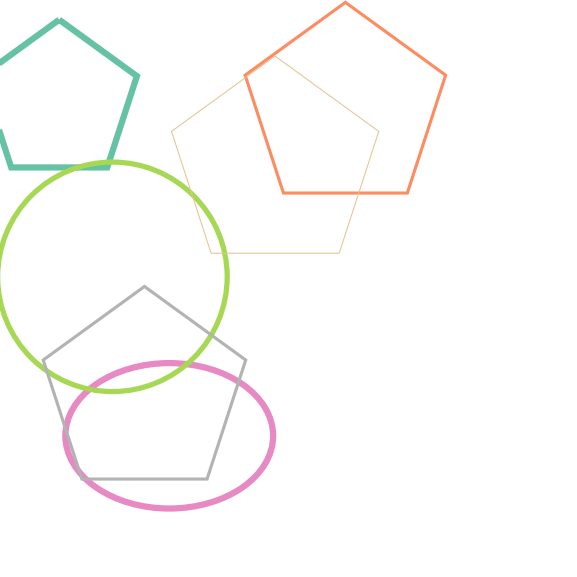[{"shape": "pentagon", "thickness": 3, "radius": 0.71, "center": [0.103, 0.824]}, {"shape": "pentagon", "thickness": 1.5, "radius": 0.91, "center": [0.598, 0.813]}, {"shape": "oval", "thickness": 3, "radius": 0.9, "center": [0.293, 0.244]}, {"shape": "circle", "thickness": 2.5, "radius": 0.99, "center": [0.195, 0.52]}, {"shape": "pentagon", "thickness": 0.5, "radius": 0.94, "center": [0.476, 0.713]}, {"shape": "pentagon", "thickness": 1.5, "radius": 0.92, "center": [0.25, 0.319]}]